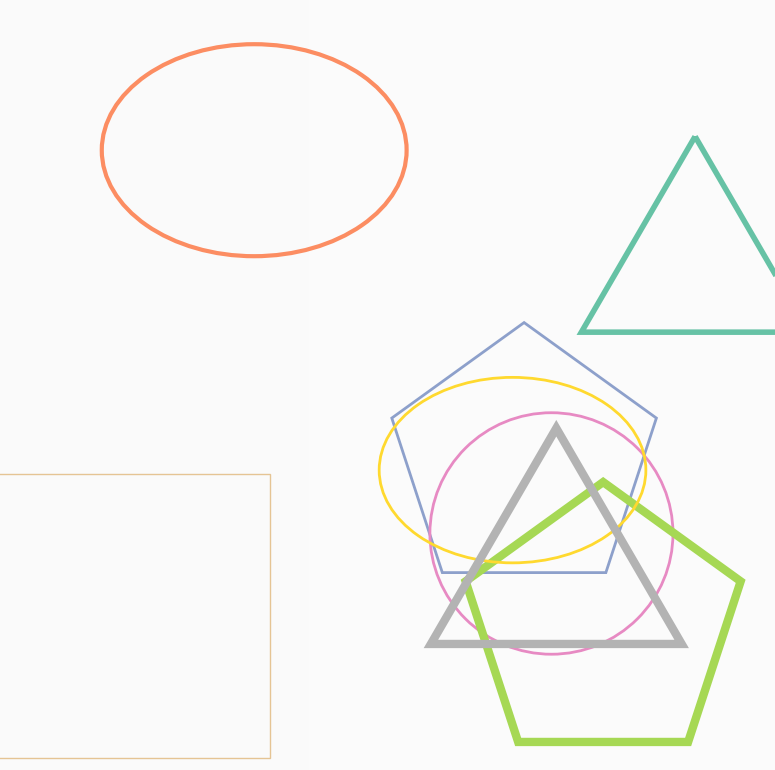[{"shape": "triangle", "thickness": 2, "radius": 0.85, "center": [0.897, 0.653]}, {"shape": "oval", "thickness": 1.5, "radius": 0.98, "center": [0.328, 0.805]}, {"shape": "pentagon", "thickness": 1, "radius": 0.9, "center": [0.676, 0.402]}, {"shape": "circle", "thickness": 1, "radius": 0.78, "center": [0.712, 0.307]}, {"shape": "pentagon", "thickness": 3, "radius": 0.93, "center": [0.778, 0.187]}, {"shape": "oval", "thickness": 1, "radius": 0.86, "center": [0.661, 0.389]}, {"shape": "square", "thickness": 0.5, "radius": 0.92, "center": [0.164, 0.199]}, {"shape": "triangle", "thickness": 3, "radius": 0.93, "center": [0.718, 0.257]}]